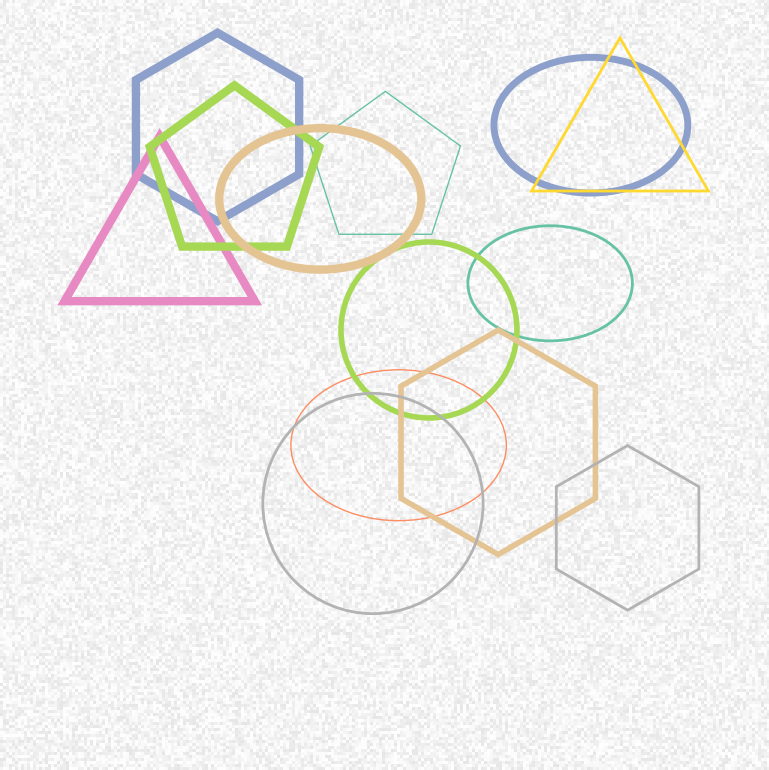[{"shape": "oval", "thickness": 1, "radius": 0.53, "center": [0.714, 0.632]}, {"shape": "pentagon", "thickness": 0.5, "radius": 0.51, "center": [0.5, 0.779]}, {"shape": "oval", "thickness": 0.5, "radius": 0.7, "center": [0.518, 0.422]}, {"shape": "hexagon", "thickness": 3, "radius": 0.61, "center": [0.283, 0.835]}, {"shape": "oval", "thickness": 2.5, "radius": 0.63, "center": [0.767, 0.837]}, {"shape": "triangle", "thickness": 3, "radius": 0.71, "center": [0.207, 0.68]}, {"shape": "pentagon", "thickness": 3, "radius": 0.58, "center": [0.305, 0.773]}, {"shape": "circle", "thickness": 2, "radius": 0.57, "center": [0.557, 0.571]}, {"shape": "triangle", "thickness": 1, "radius": 0.66, "center": [0.805, 0.818]}, {"shape": "hexagon", "thickness": 2, "radius": 0.73, "center": [0.647, 0.426]}, {"shape": "oval", "thickness": 3, "radius": 0.66, "center": [0.416, 0.742]}, {"shape": "circle", "thickness": 1, "radius": 0.72, "center": [0.484, 0.346]}, {"shape": "hexagon", "thickness": 1, "radius": 0.53, "center": [0.815, 0.314]}]